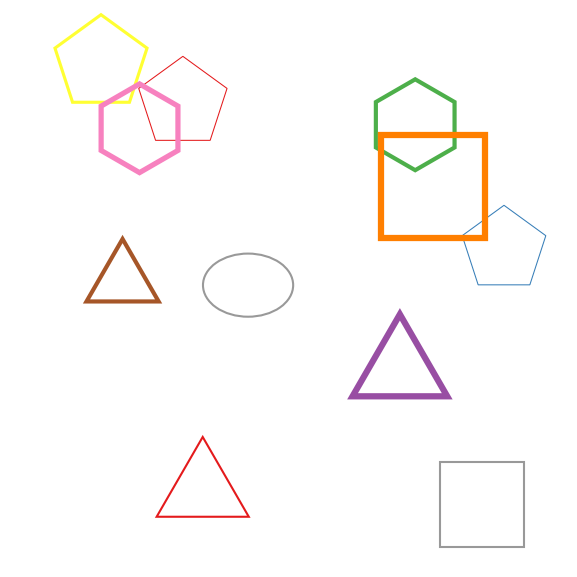[{"shape": "triangle", "thickness": 1, "radius": 0.46, "center": [0.351, 0.15]}, {"shape": "pentagon", "thickness": 0.5, "radius": 0.4, "center": [0.317, 0.821]}, {"shape": "pentagon", "thickness": 0.5, "radius": 0.38, "center": [0.873, 0.567]}, {"shape": "hexagon", "thickness": 2, "radius": 0.39, "center": [0.719, 0.783]}, {"shape": "triangle", "thickness": 3, "radius": 0.47, "center": [0.692, 0.36]}, {"shape": "square", "thickness": 3, "radius": 0.45, "center": [0.75, 0.676]}, {"shape": "pentagon", "thickness": 1.5, "radius": 0.42, "center": [0.175, 0.89]}, {"shape": "triangle", "thickness": 2, "radius": 0.36, "center": [0.212, 0.513]}, {"shape": "hexagon", "thickness": 2.5, "radius": 0.38, "center": [0.242, 0.777]}, {"shape": "oval", "thickness": 1, "radius": 0.39, "center": [0.43, 0.505]}, {"shape": "square", "thickness": 1, "radius": 0.37, "center": [0.835, 0.125]}]